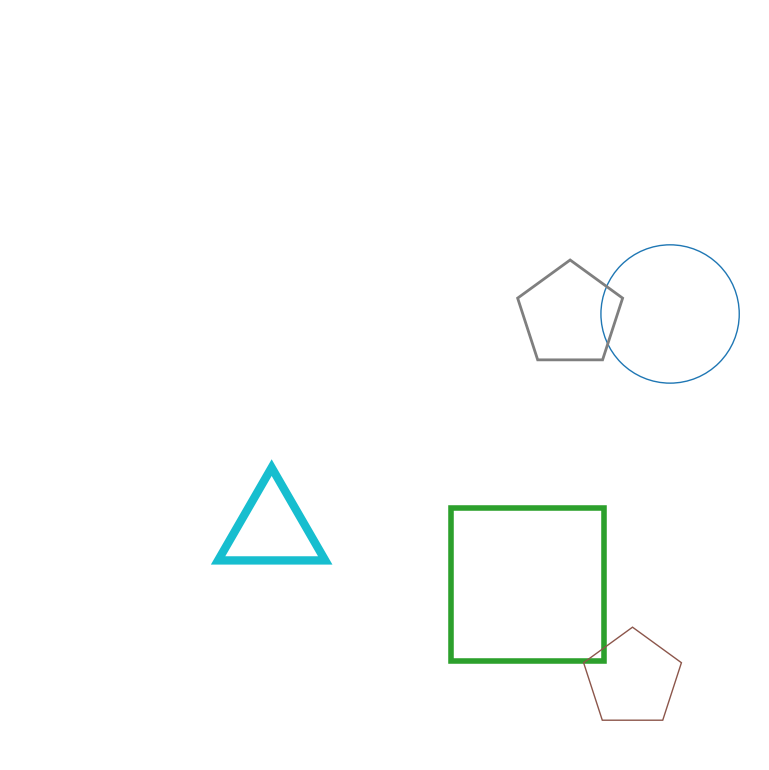[{"shape": "circle", "thickness": 0.5, "radius": 0.45, "center": [0.87, 0.592]}, {"shape": "square", "thickness": 2, "radius": 0.5, "center": [0.685, 0.241]}, {"shape": "pentagon", "thickness": 0.5, "radius": 0.33, "center": [0.821, 0.119]}, {"shape": "pentagon", "thickness": 1, "radius": 0.36, "center": [0.74, 0.591]}, {"shape": "triangle", "thickness": 3, "radius": 0.4, "center": [0.353, 0.312]}]